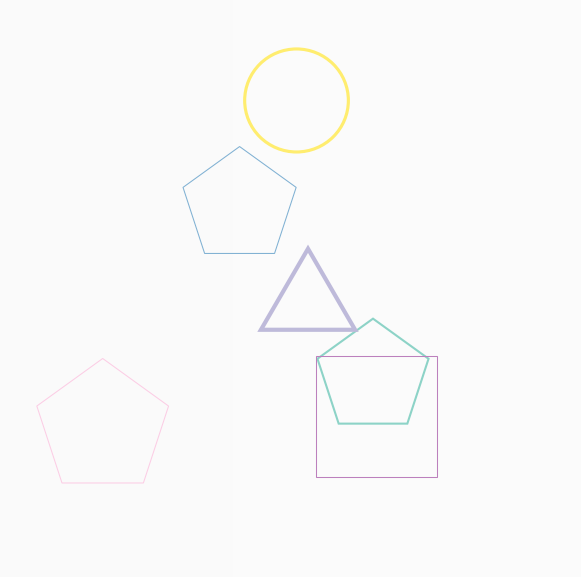[{"shape": "pentagon", "thickness": 1, "radius": 0.5, "center": [0.642, 0.347]}, {"shape": "triangle", "thickness": 2, "radius": 0.47, "center": [0.53, 0.475]}, {"shape": "pentagon", "thickness": 0.5, "radius": 0.51, "center": [0.412, 0.643]}, {"shape": "pentagon", "thickness": 0.5, "radius": 0.6, "center": [0.177, 0.259]}, {"shape": "square", "thickness": 0.5, "radius": 0.52, "center": [0.648, 0.278]}, {"shape": "circle", "thickness": 1.5, "radius": 0.45, "center": [0.51, 0.825]}]